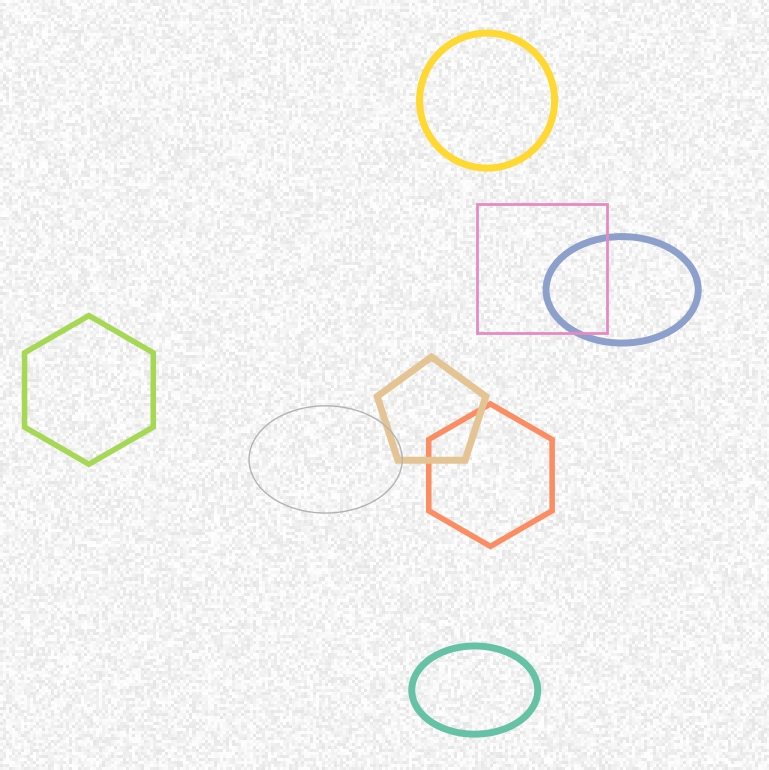[{"shape": "oval", "thickness": 2.5, "radius": 0.41, "center": [0.617, 0.104]}, {"shape": "hexagon", "thickness": 2, "radius": 0.46, "center": [0.637, 0.383]}, {"shape": "oval", "thickness": 2.5, "radius": 0.49, "center": [0.808, 0.624]}, {"shape": "square", "thickness": 1, "radius": 0.42, "center": [0.704, 0.651]}, {"shape": "hexagon", "thickness": 2, "radius": 0.48, "center": [0.115, 0.494]}, {"shape": "circle", "thickness": 2.5, "radius": 0.44, "center": [0.633, 0.869]}, {"shape": "pentagon", "thickness": 2.5, "radius": 0.37, "center": [0.56, 0.462]}, {"shape": "oval", "thickness": 0.5, "radius": 0.5, "center": [0.423, 0.403]}]